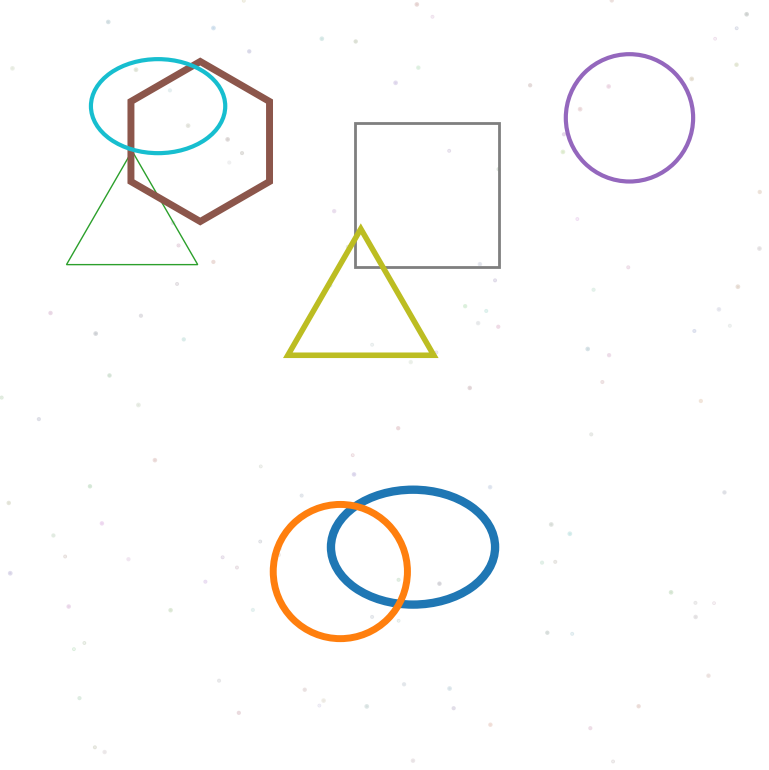[{"shape": "oval", "thickness": 3, "radius": 0.53, "center": [0.536, 0.289]}, {"shape": "circle", "thickness": 2.5, "radius": 0.44, "center": [0.442, 0.258]}, {"shape": "triangle", "thickness": 0.5, "radius": 0.49, "center": [0.172, 0.706]}, {"shape": "circle", "thickness": 1.5, "radius": 0.41, "center": [0.817, 0.847]}, {"shape": "hexagon", "thickness": 2.5, "radius": 0.52, "center": [0.26, 0.816]}, {"shape": "square", "thickness": 1, "radius": 0.47, "center": [0.554, 0.747]}, {"shape": "triangle", "thickness": 2, "radius": 0.55, "center": [0.469, 0.593]}, {"shape": "oval", "thickness": 1.5, "radius": 0.44, "center": [0.205, 0.862]}]